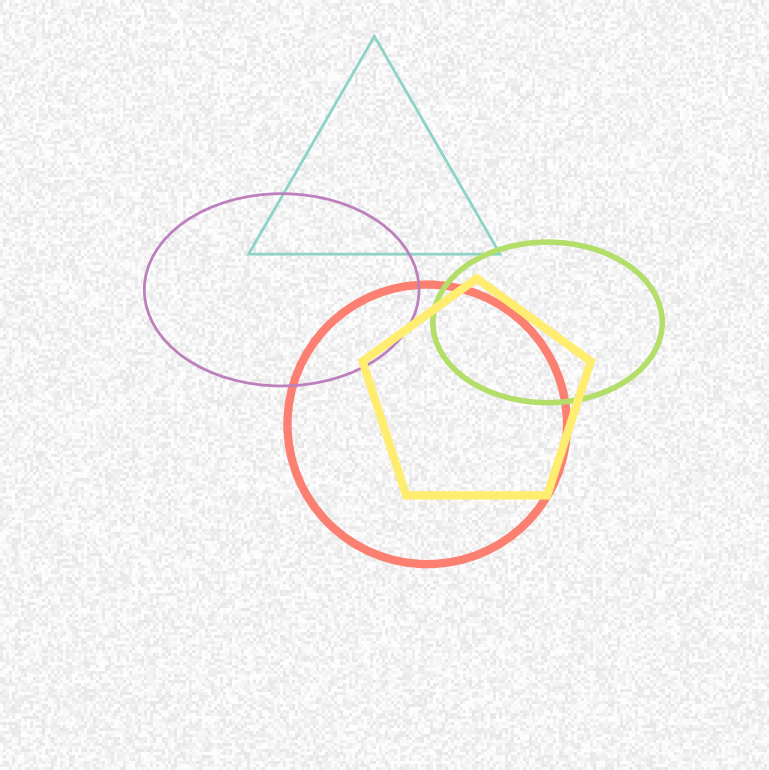[{"shape": "triangle", "thickness": 1, "radius": 0.94, "center": [0.486, 0.764]}, {"shape": "circle", "thickness": 3, "radius": 0.91, "center": [0.555, 0.449]}, {"shape": "oval", "thickness": 2, "radius": 0.74, "center": [0.711, 0.581]}, {"shape": "oval", "thickness": 1, "radius": 0.89, "center": [0.366, 0.624]}, {"shape": "pentagon", "thickness": 3, "radius": 0.78, "center": [0.619, 0.483]}]